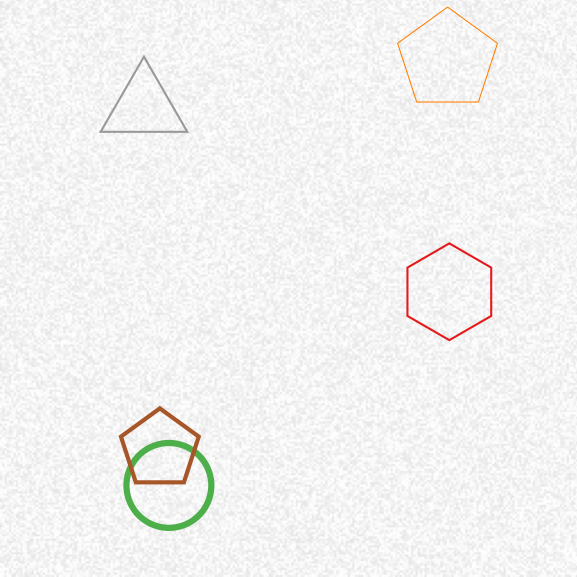[{"shape": "hexagon", "thickness": 1, "radius": 0.42, "center": [0.778, 0.494]}, {"shape": "circle", "thickness": 3, "radius": 0.37, "center": [0.292, 0.159]}, {"shape": "pentagon", "thickness": 0.5, "radius": 0.45, "center": [0.775, 0.896]}, {"shape": "pentagon", "thickness": 2, "radius": 0.35, "center": [0.277, 0.221]}, {"shape": "triangle", "thickness": 1, "radius": 0.43, "center": [0.249, 0.814]}]